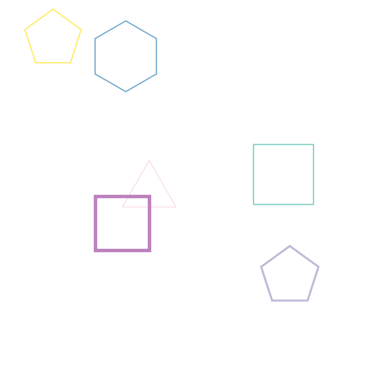[{"shape": "square", "thickness": 1, "radius": 0.39, "center": [0.735, 0.548]}, {"shape": "pentagon", "thickness": 1.5, "radius": 0.39, "center": [0.753, 0.283]}, {"shape": "hexagon", "thickness": 1, "radius": 0.46, "center": [0.327, 0.854]}, {"shape": "triangle", "thickness": 0.5, "radius": 0.4, "center": [0.388, 0.503]}, {"shape": "square", "thickness": 2.5, "radius": 0.35, "center": [0.317, 0.421]}, {"shape": "pentagon", "thickness": 1, "radius": 0.38, "center": [0.138, 0.899]}]